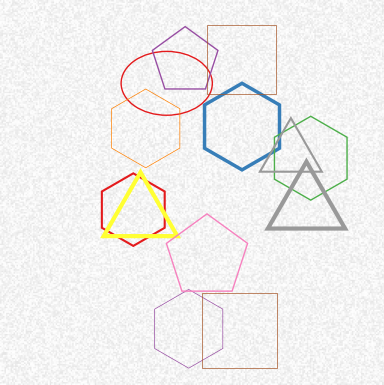[{"shape": "oval", "thickness": 1, "radius": 0.59, "center": [0.433, 0.784]}, {"shape": "hexagon", "thickness": 1.5, "radius": 0.47, "center": [0.346, 0.456]}, {"shape": "hexagon", "thickness": 2.5, "radius": 0.56, "center": [0.629, 0.671]}, {"shape": "hexagon", "thickness": 1, "radius": 0.54, "center": [0.807, 0.589]}, {"shape": "pentagon", "thickness": 1, "radius": 0.45, "center": [0.481, 0.841]}, {"shape": "hexagon", "thickness": 0.5, "radius": 0.51, "center": [0.49, 0.146]}, {"shape": "hexagon", "thickness": 0.5, "radius": 0.51, "center": [0.379, 0.666]}, {"shape": "triangle", "thickness": 3, "radius": 0.55, "center": [0.365, 0.442]}, {"shape": "square", "thickness": 0.5, "radius": 0.49, "center": [0.622, 0.14]}, {"shape": "square", "thickness": 0.5, "radius": 0.45, "center": [0.628, 0.846]}, {"shape": "pentagon", "thickness": 1, "radius": 0.55, "center": [0.538, 0.334]}, {"shape": "triangle", "thickness": 3, "radius": 0.58, "center": [0.796, 0.464]}, {"shape": "triangle", "thickness": 1.5, "radius": 0.46, "center": [0.756, 0.6]}]